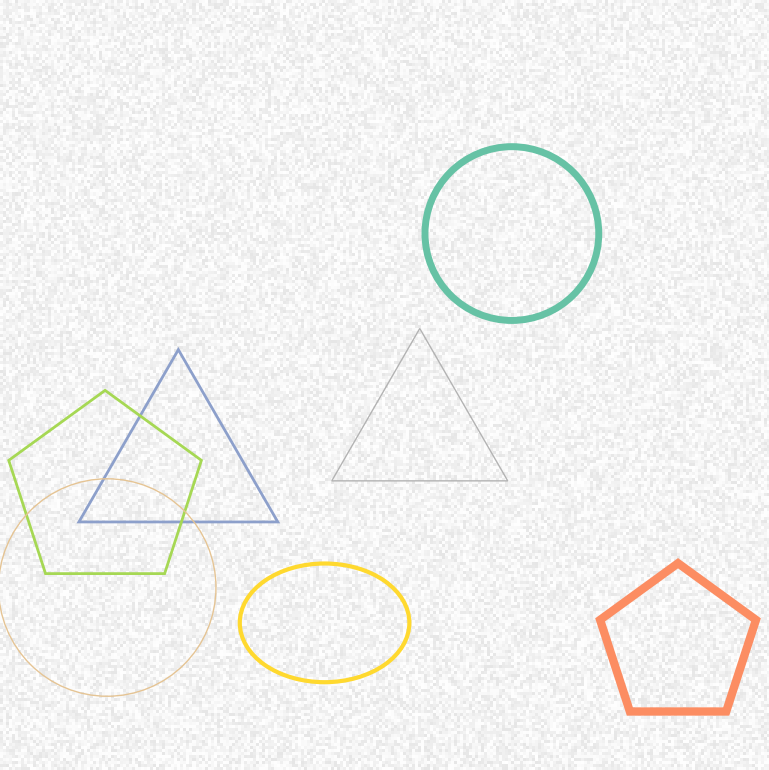[{"shape": "circle", "thickness": 2.5, "radius": 0.56, "center": [0.665, 0.697]}, {"shape": "pentagon", "thickness": 3, "radius": 0.53, "center": [0.881, 0.162]}, {"shape": "triangle", "thickness": 1, "radius": 0.75, "center": [0.232, 0.397]}, {"shape": "pentagon", "thickness": 1, "radius": 0.66, "center": [0.136, 0.361]}, {"shape": "oval", "thickness": 1.5, "radius": 0.55, "center": [0.422, 0.191]}, {"shape": "circle", "thickness": 0.5, "radius": 0.71, "center": [0.139, 0.237]}, {"shape": "triangle", "thickness": 0.5, "radius": 0.66, "center": [0.545, 0.441]}]